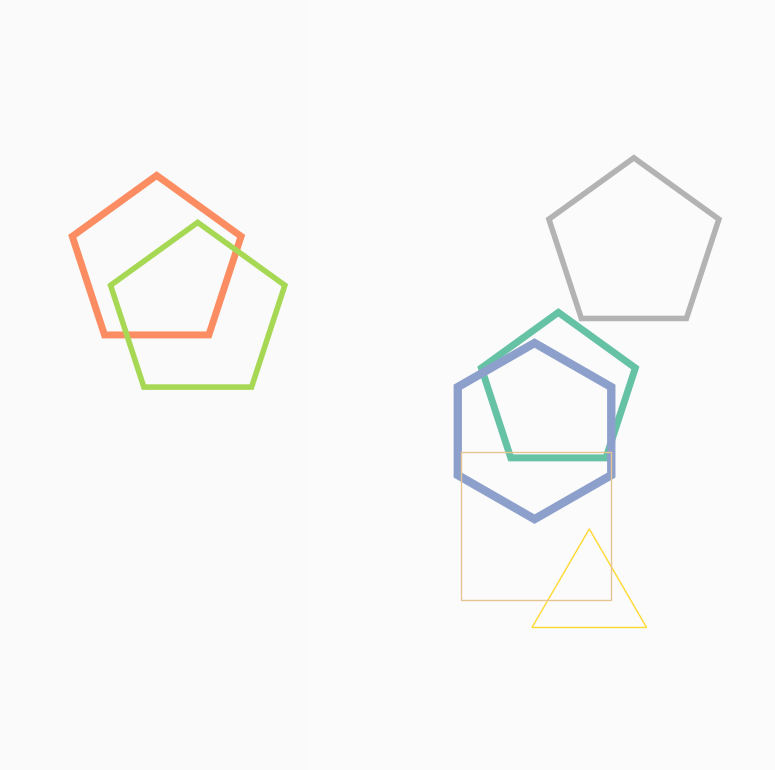[{"shape": "pentagon", "thickness": 2.5, "radius": 0.52, "center": [0.72, 0.49]}, {"shape": "pentagon", "thickness": 2.5, "radius": 0.57, "center": [0.202, 0.658]}, {"shape": "hexagon", "thickness": 3, "radius": 0.57, "center": [0.69, 0.44]}, {"shape": "pentagon", "thickness": 2, "radius": 0.59, "center": [0.255, 0.593]}, {"shape": "triangle", "thickness": 0.5, "radius": 0.43, "center": [0.76, 0.228]}, {"shape": "square", "thickness": 0.5, "radius": 0.48, "center": [0.692, 0.317]}, {"shape": "pentagon", "thickness": 2, "radius": 0.58, "center": [0.818, 0.68]}]